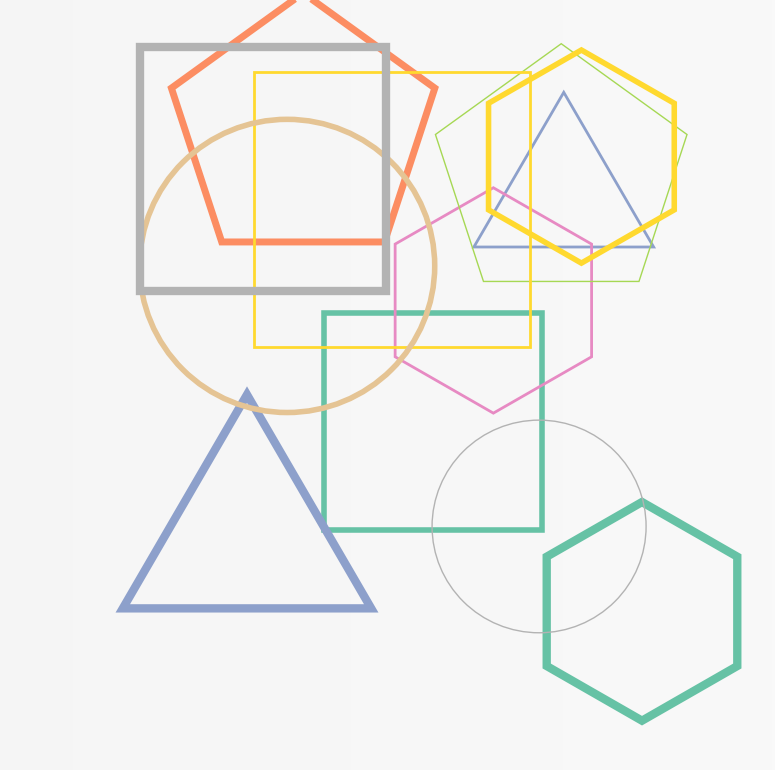[{"shape": "square", "thickness": 2, "radius": 0.7, "center": [0.559, 0.453]}, {"shape": "hexagon", "thickness": 3, "radius": 0.71, "center": [0.828, 0.206]}, {"shape": "pentagon", "thickness": 2.5, "radius": 0.89, "center": [0.391, 0.83]}, {"shape": "triangle", "thickness": 1, "radius": 0.67, "center": [0.727, 0.746]}, {"shape": "triangle", "thickness": 3, "radius": 0.93, "center": [0.319, 0.302]}, {"shape": "hexagon", "thickness": 1, "radius": 0.73, "center": [0.637, 0.61]}, {"shape": "pentagon", "thickness": 0.5, "radius": 0.85, "center": [0.724, 0.773]}, {"shape": "square", "thickness": 1, "radius": 0.89, "center": [0.506, 0.728]}, {"shape": "hexagon", "thickness": 2, "radius": 0.69, "center": [0.75, 0.797]}, {"shape": "circle", "thickness": 2, "radius": 0.95, "center": [0.371, 0.655]}, {"shape": "square", "thickness": 3, "radius": 0.79, "center": [0.34, 0.78]}, {"shape": "circle", "thickness": 0.5, "radius": 0.69, "center": [0.696, 0.316]}]